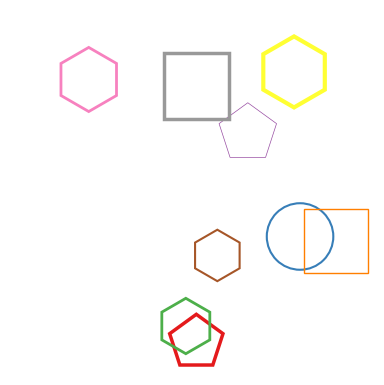[{"shape": "pentagon", "thickness": 2.5, "radius": 0.36, "center": [0.51, 0.111]}, {"shape": "circle", "thickness": 1.5, "radius": 0.43, "center": [0.779, 0.386]}, {"shape": "hexagon", "thickness": 2, "radius": 0.36, "center": [0.483, 0.153]}, {"shape": "pentagon", "thickness": 0.5, "radius": 0.39, "center": [0.644, 0.655]}, {"shape": "square", "thickness": 1, "radius": 0.42, "center": [0.872, 0.374]}, {"shape": "hexagon", "thickness": 3, "radius": 0.46, "center": [0.764, 0.813]}, {"shape": "hexagon", "thickness": 1.5, "radius": 0.33, "center": [0.565, 0.337]}, {"shape": "hexagon", "thickness": 2, "radius": 0.42, "center": [0.23, 0.794]}, {"shape": "square", "thickness": 2.5, "radius": 0.43, "center": [0.511, 0.776]}]